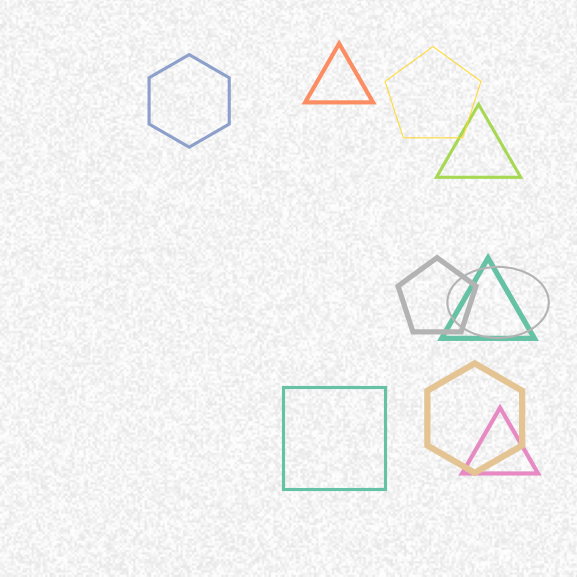[{"shape": "triangle", "thickness": 2.5, "radius": 0.46, "center": [0.845, 0.46]}, {"shape": "square", "thickness": 1.5, "radius": 0.44, "center": [0.578, 0.241]}, {"shape": "triangle", "thickness": 2, "radius": 0.34, "center": [0.587, 0.856]}, {"shape": "hexagon", "thickness": 1.5, "radius": 0.4, "center": [0.328, 0.824]}, {"shape": "triangle", "thickness": 2, "radius": 0.38, "center": [0.866, 0.217]}, {"shape": "triangle", "thickness": 1.5, "radius": 0.42, "center": [0.829, 0.734]}, {"shape": "pentagon", "thickness": 0.5, "radius": 0.44, "center": [0.75, 0.831]}, {"shape": "hexagon", "thickness": 3, "radius": 0.47, "center": [0.822, 0.275]}, {"shape": "oval", "thickness": 1, "radius": 0.44, "center": [0.862, 0.476]}, {"shape": "pentagon", "thickness": 2.5, "radius": 0.35, "center": [0.757, 0.482]}]